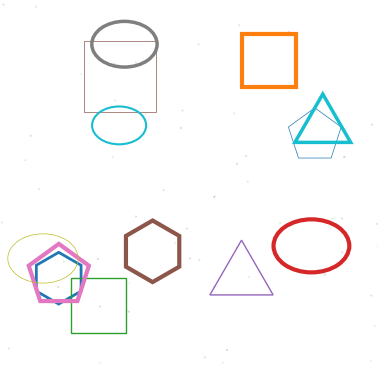[{"shape": "pentagon", "thickness": 0.5, "radius": 0.36, "center": [0.818, 0.648]}, {"shape": "hexagon", "thickness": 2, "radius": 0.34, "center": [0.152, 0.277]}, {"shape": "square", "thickness": 3, "radius": 0.35, "center": [0.699, 0.844]}, {"shape": "square", "thickness": 1, "radius": 0.36, "center": [0.256, 0.207]}, {"shape": "oval", "thickness": 3, "radius": 0.49, "center": [0.809, 0.361]}, {"shape": "triangle", "thickness": 1, "radius": 0.47, "center": [0.627, 0.281]}, {"shape": "square", "thickness": 0.5, "radius": 0.46, "center": [0.312, 0.801]}, {"shape": "hexagon", "thickness": 3, "radius": 0.4, "center": [0.396, 0.347]}, {"shape": "pentagon", "thickness": 3, "radius": 0.41, "center": [0.153, 0.284]}, {"shape": "oval", "thickness": 2.5, "radius": 0.42, "center": [0.323, 0.885]}, {"shape": "oval", "thickness": 0.5, "radius": 0.46, "center": [0.112, 0.329]}, {"shape": "oval", "thickness": 1.5, "radius": 0.35, "center": [0.309, 0.674]}, {"shape": "triangle", "thickness": 2.5, "radius": 0.42, "center": [0.838, 0.672]}]